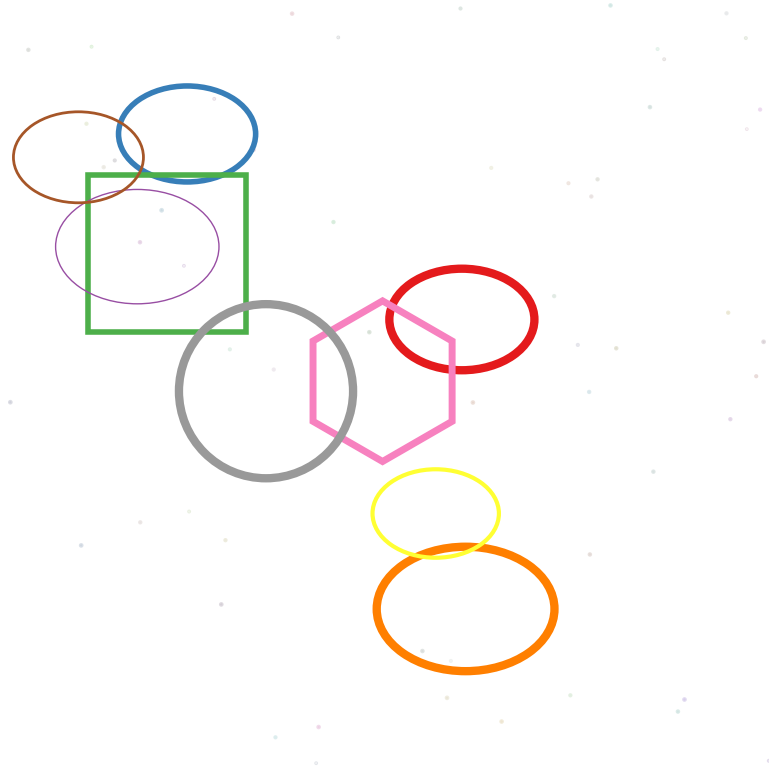[{"shape": "oval", "thickness": 3, "radius": 0.47, "center": [0.6, 0.585]}, {"shape": "oval", "thickness": 2, "radius": 0.45, "center": [0.243, 0.826]}, {"shape": "square", "thickness": 2, "radius": 0.51, "center": [0.217, 0.671]}, {"shape": "oval", "thickness": 0.5, "radius": 0.53, "center": [0.178, 0.68]}, {"shape": "oval", "thickness": 3, "radius": 0.58, "center": [0.605, 0.209]}, {"shape": "oval", "thickness": 1.5, "radius": 0.41, "center": [0.566, 0.333]}, {"shape": "oval", "thickness": 1, "radius": 0.42, "center": [0.102, 0.796]}, {"shape": "hexagon", "thickness": 2.5, "radius": 0.52, "center": [0.497, 0.505]}, {"shape": "circle", "thickness": 3, "radius": 0.57, "center": [0.345, 0.492]}]